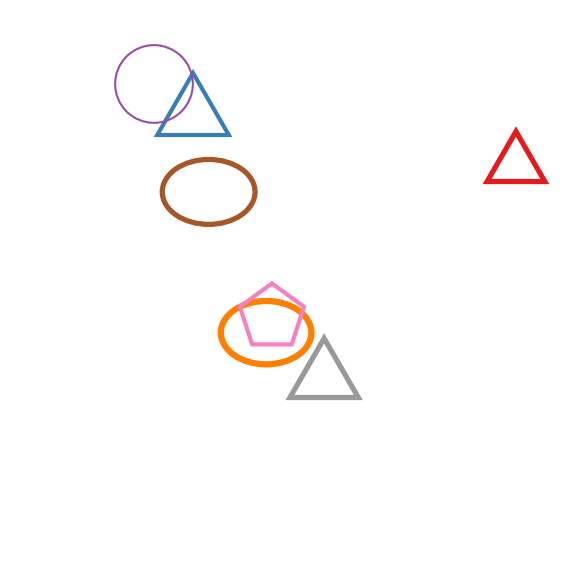[{"shape": "triangle", "thickness": 2.5, "radius": 0.29, "center": [0.893, 0.714]}, {"shape": "triangle", "thickness": 2, "radius": 0.36, "center": [0.334, 0.801]}, {"shape": "circle", "thickness": 1, "radius": 0.34, "center": [0.267, 0.854]}, {"shape": "oval", "thickness": 3, "radius": 0.39, "center": [0.461, 0.423]}, {"shape": "oval", "thickness": 2.5, "radius": 0.4, "center": [0.361, 0.667]}, {"shape": "pentagon", "thickness": 2, "radius": 0.29, "center": [0.471, 0.45]}, {"shape": "triangle", "thickness": 2.5, "radius": 0.34, "center": [0.561, 0.345]}]